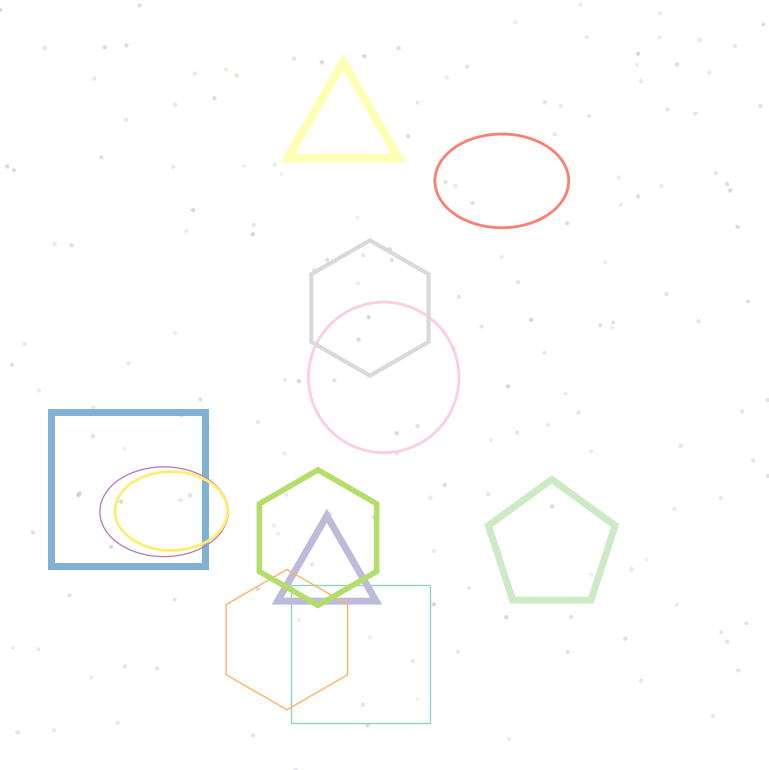[{"shape": "square", "thickness": 0.5, "radius": 0.45, "center": [0.468, 0.151]}, {"shape": "triangle", "thickness": 3, "radius": 0.42, "center": [0.446, 0.836]}, {"shape": "triangle", "thickness": 2.5, "radius": 0.37, "center": [0.424, 0.256]}, {"shape": "oval", "thickness": 1, "radius": 0.43, "center": [0.652, 0.765]}, {"shape": "square", "thickness": 2.5, "radius": 0.5, "center": [0.166, 0.365]}, {"shape": "hexagon", "thickness": 0.5, "radius": 0.46, "center": [0.373, 0.169]}, {"shape": "hexagon", "thickness": 2, "radius": 0.44, "center": [0.413, 0.302]}, {"shape": "circle", "thickness": 1, "radius": 0.49, "center": [0.498, 0.51]}, {"shape": "hexagon", "thickness": 1.5, "radius": 0.44, "center": [0.48, 0.6]}, {"shape": "oval", "thickness": 0.5, "radius": 0.42, "center": [0.213, 0.335]}, {"shape": "pentagon", "thickness": 2.5, "radius": 0.43, "center": [0.717, 0.291]}, {"shape": "oval", "thickness": 1, "radius": 0.37, "center": [0.222, 0.336]}]